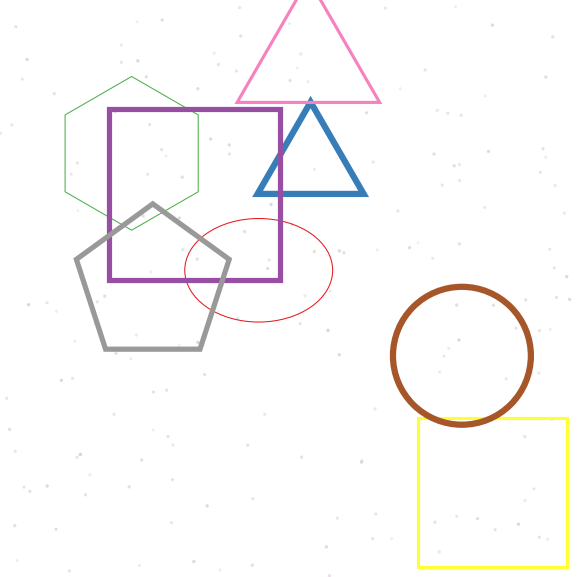[{"shape": "oval", "thickness": 0.5, "radius": 0.64, "center": [0.448, 0.531]}, {"shape": "triangle", "thickness": 3, "radius": 0.53, "center": [0.538, 0.716]}, {"shape": "hexagon", "thickness": 0.5, "radius": 0.67, "center": [0.228, 0.734]}, {"shape": "square", "thickness": 2.5, "radius": 0.74, "center": [0.338, 0.662]}, {"shape": "square", "thickness": 1.5, "radius": 0.65, "center": [0.852, 0.147]}, {"shape": "circle", "thickness": 3, "radius": 0.6, "center": [0.8, 0.383]}, {"shape": "triangle", "thickness": 1.5, "radius": 0.71, "center": [0.534, 0.893]}, {"shape": "pentagon", "thickness": 2.5, "radius": 0.7, "center": [0.265, 0.507]}]